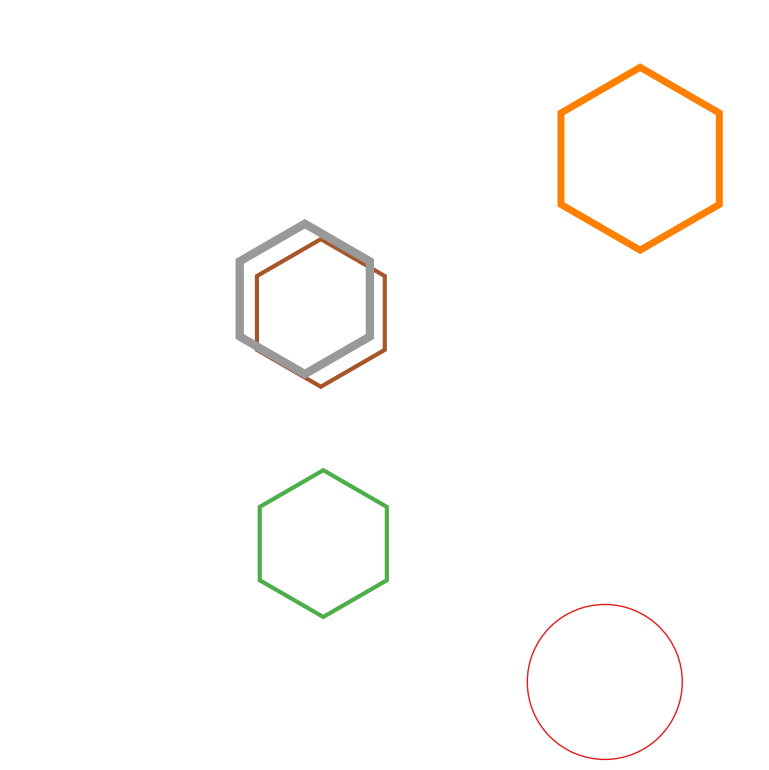[{"shape": "circle", "thickness": 0.5, "radius": 0.5, "center": [0.785, 0.114]}, {"shape": "hexagon", "thickness": 1.5, "radius": 0.48, "center": [0.42, 0.294]}, {"shape": "hexagon", "thickness": 2.5, "radius": 0.59, "center": [0.831, 0.794]}, {"shape": "hexagon", "thickness": 1.5, "radius": 0.48, "center": [0.417, 0.594]}, {"shape": "hexagon", "thickness": 3, "radius": 0.49, "center": [0.396, 0.612]}]